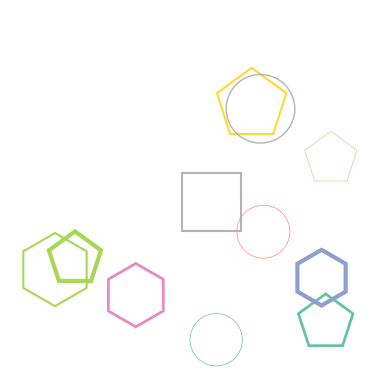[{"shape": "pentagon", "thickness": 2, "radius": 0.37, "center": [0.846, 0.162]}, {"shape": "circle", "thickness": 0.5, "radius": 0.34, "center": [0.562, 0.118]}, {"shape": "circle", "thickness": 0.5, "radius": 0.34, "center": [0.684, 0.398]}, {"shape": "hexagon", "thickness": 3, "radius": 0.36, "center": [0.835, 0.279]}, {"shape": "hexagon", "thickness": 2, "radius": 0.41, "center": [0.353, 0.233]}, {"shape": "hexagon", "thickness": 1.5, "radius": 0.48, "center": [0.143, 0.3]}, {"shape": "pentagon", "thickness": 3, "radius": 0.36, "center": [0.195, 0.328]}, {"shape": "pentagon", "thickness": 1.5, "radius": 0.47, "center": [0.654, 0.729]}, {"shape": "pentagon", "thickness": 0.5, "radius": 0.36, "center": [0.859, 0.588]}, {"shape": "circle", "thickness": 1, "radius": 0.45, "center": [0.677, 0.717]}, {"shape": "square", "thickness": 1.5, "radius": 0.38, "center": [0.549, 0.475]}]